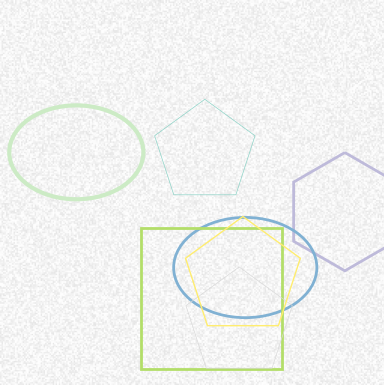[{"shape": "pentagon", "thickness": 0.5, "radius": 0.69, "center": [0.532, 0.605]}, {"shape": "hexagon", "thickness": 2, "radius": 0.77, "center": [0.896, 0.45]}, {"shape": "oval", "thickness": 2, "radius": 0.93, "center": [0.637, 0.305]}, {"shape": "square", "thickness": 2, "radius": 0.92, "center": [0.549, 0.225]}, {"shape": "pentagon", "thickness": 0.5, "radius": 0.73, "center": [0.621, 0.161]}, {"shape": "oval", "thickness": 3, "radius": 0.87, "center": [0.198, 0.604]}, {"shape": "pentagon", "thickness": 1, "radius": 0.78, "center": [0.631, 0.281]}]